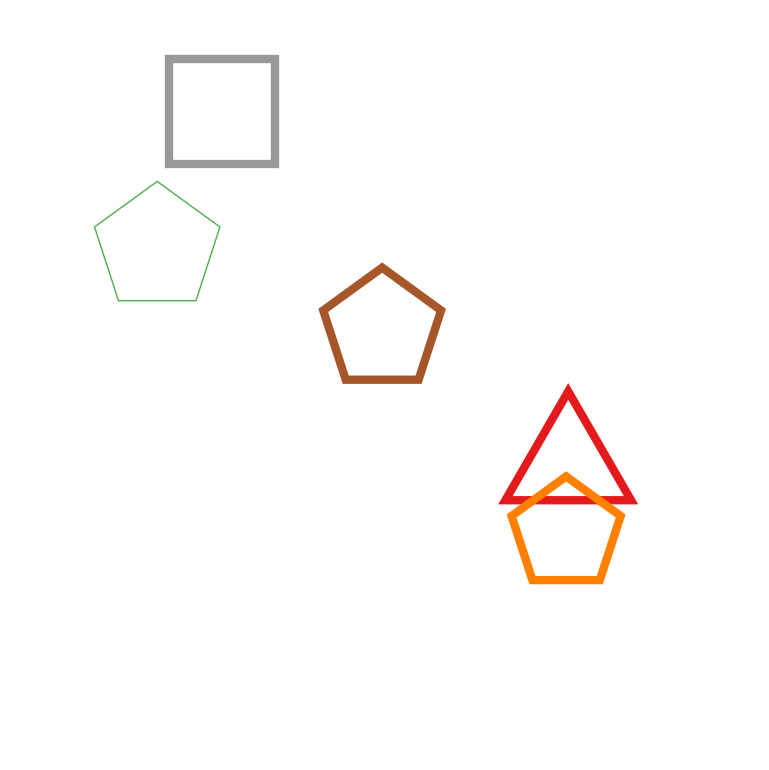[{"shape": "triangle", "thickness": 3, "radius": 0.47, "center": [0.738, 0.397]}, {"shape": "pentagon", "thickness": 0.5, "radius": 0.43, "center": [0.204, 0.679]}, {"shape": "pentagon", "thickness": 3, "radius": 0.37, "center": [0.735, 0.307]}, {"shape": "pentagon", "thickness": 3, "radius": 0.4, "center": [0.496, 0.572]}, {"shape": "square", "thickness": 3, "radius": 0.34, "center": [0.288, 0.855]}]